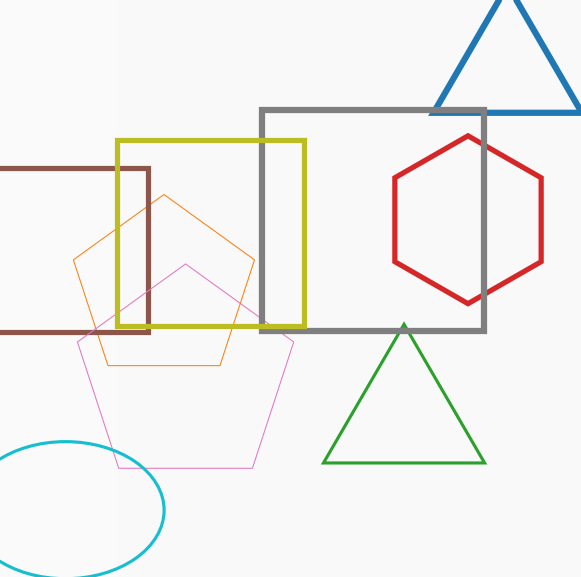[{"shape": "triangle", "thickness": 3, "radius": 0.74, "center": [0.874, 0.877]}, {"shape": "pentagon", "thickness": 0.5, "radius": 0.82, "center": [0.282, 0.499]}, {"shape": "triangle", "thickness": 1.5, "radius": 0.8, "center": [0.695, 0.277]}, {"shape": "hexagon", "thickness": 2.5, "radius": 0.73, "center": [0.805, 0.619]}, {"shape": "square", "thickness": 2.5, "radius": 0.71, "center": [0.113, 0.567]}, {"shape": "pentagon", "thickness": 0.5, "radius": 0.98, "center": [0.319, 0.347]}, {"shape": "square", "thickness": 3, "radius": 0.96, "center": [0.642, 0.617]}, {"shape": "square", "thickness": 2.5, "radius": 0.8, "center": [0.363, 0.595]}, {"shape": "oval", "thickness": 1.5, "radius": 0.85, "center": [0.113, 0.116]}]